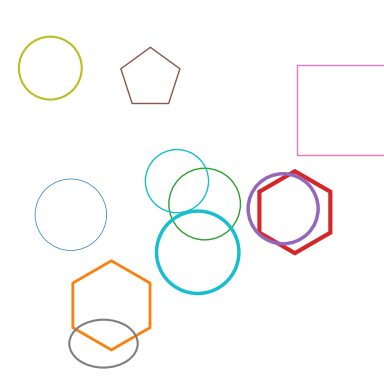[{"shape": "circle", "thickness": 0.5, "radius": 0.46, "center": [0.184, 0.442]}, {"shape": "hexagon", "thickness": 2, "radius": 0.58, "center": [0.289, 0.207]}, {"shape": "circle", "thickness": 1, "radius": 0.46, "center": [0.532, 0.47]}, {"shape": "hexagon", "thickness": 3, "radius": 0.53, "center": [0.766, 0.449]}, {"shape": "circle", "thickness": 2.5, "radius": 0.45, "center": [0.735, 0.458]}, {"shape": "pentagon", "thickness": 1, "radius": 0.4, "center": [0.391, 0.796]}, {"shape": "square", "thickness": 1, "radius": 0.58, "center": [0.888, 0.715]}, {"shape": "oval", "thickness": 1.5, "radius": 0.44, "center": [0.269, 0.107]}, {"shape": "circle", "thickness": 1.5, "radius": 0.41, "center": [0.131, 0.823]}, {"shape": "circle", "thickness": 1, "radius": 0.41, "center": [0.46, 0.529]}, {"shape": "circle", "thickness": 2.5, "radius": 0.53, "center": [0.514, 0.345]}]